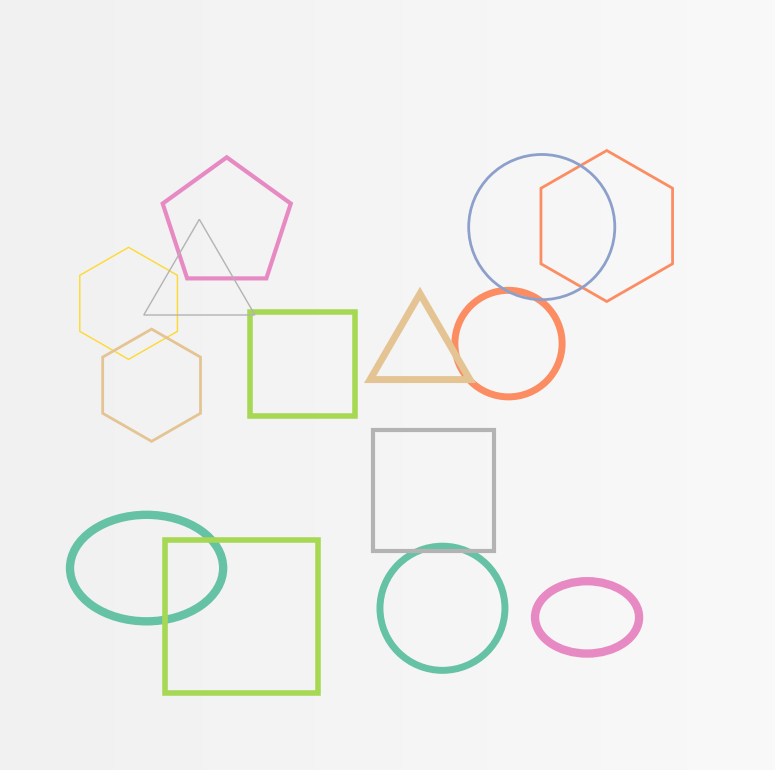[{"shape": "oval", "thickness": 3, "radius": 0.49, "center": [0.189, 0.262]}, {"shape": "circle", "thickness": 2.5, "radius": 0.4, "center": [0.571, 0.21]}, {"shape": "hexagon", "thickness": 1, "radius": 0.49, "center": [0.783, 0.706]}, {"shape": "circle", "thickness": 2.5, "radius": 0.35, "center": [0.656, 0.554]}, {"shape": "circle", "thickness": 1, "radius": 0.47, "center": [0.699, 0.705]}, {"shape": "pentagon", "thickness": 1.5, "radius": 0.43, "center": [0.293, 0.709]}, {"shape": "oval", "thickness": 3, "radius": 0.34, "center": [0.757, 0.198]}, {"shape": "square", "thickness": 2, "radius": 0.5, "center": [0.312, 0.199]}, {"shape": "square", "thickness": 2, "radius": 0.34, "center": [0.39, 0.527]}, {"shape": "hexagon", "thickness": 0.5, "radius": 0.36, "center": [0.166, 0.606]}, {"shape": "hexagon", "thickness": 1, "radius": 0.36, "center": [0.196, 0.5]}, {"shape": "triangle", "thickness": 2.5, "radius": 0.37, "center": [0.542, 0.544]}, {"shape": "square", "thickness": 1.5, "radius": 0.39, "center": [0.56, 0.363]}, {"shape": "triangle", "thickness": 0.5, "radius": 0.41, "center": [0.257, 0.632]}]